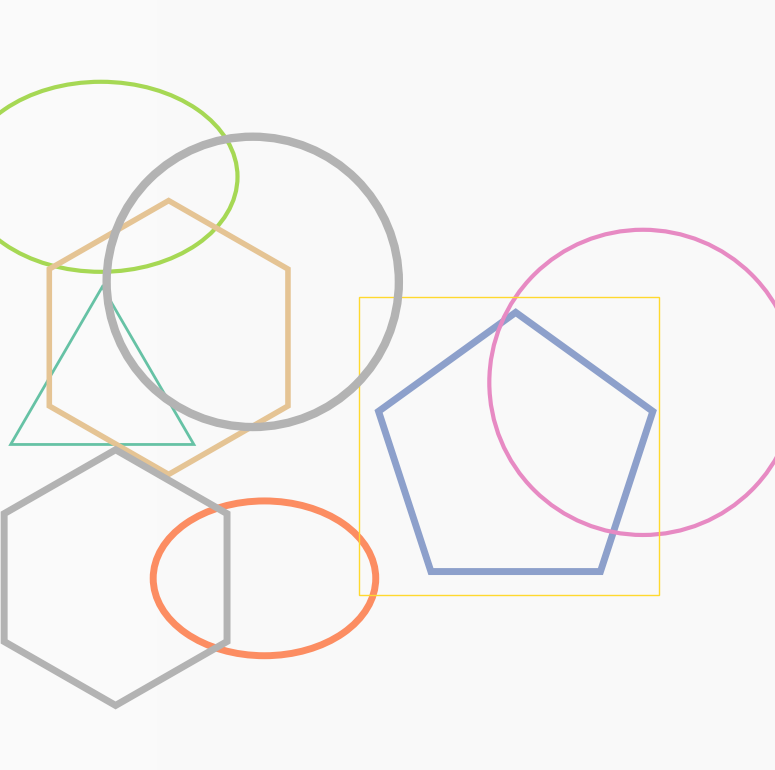[{"shape": "triangle", "thickness": 1, "radius": 0.68, "center": [0.132, 0.491]}, {"shape": "oval", "thickness": 2.5, "radius": 0.72, "center": [0.341, 0.249]}, {"shape": "pentagon", "thickness": 2.5, "radius": 0.93, "center": [0.665, 0.408]}, {"shape": "circle", "thickness": 1.5, "radius": 0.99, "center": [0.83, 0.503]}, {"shape": "oval", "thickness": 1.5, "radius": 0.88, "center": [0.13, 0.77]}, {"shape": "square", "thickness": 0.5, "radius": 0.97, "center": [0.657, 0.421]}, {"shape": "hexagon", "thickness": 2, "radius": 0.89, "center": [0.218, 0.562]}, {"shape": "hexagon", "thickness": 2.5, "radius": 0.83, "center": [0.149, 0.25]}, {"shape": "circle", "thickness": 3, "radius": 0.94, "center": [0.326, 0.634]}]